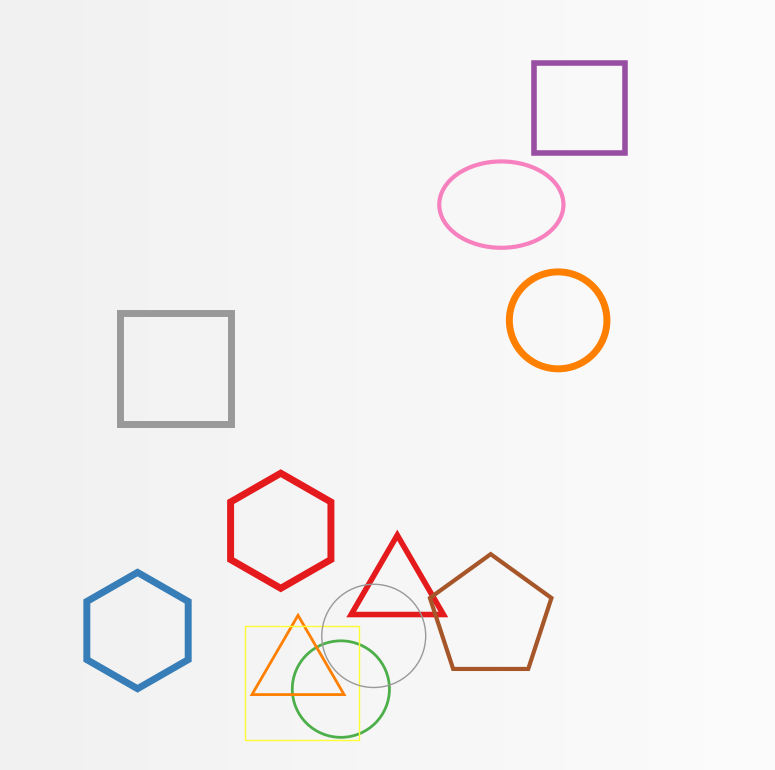[{"shape": "hexagon", "thickness": 2.5, "radius": 0.37, "center": [0.362, 0.311]}, {"shape": "triangle", "thickness": 2, "radius": 0.34, "center": [0.513, 0.236]}, {"shape": "hexagon", "thickness": 2.5, "radius": 0.38, "center": [0.177, 0.181]}, {"shape": "circle", "thickness": 1, "radius": 0.31, "center": [0.44, 0.105]}, {"shape": "square", "thickness": 2, "radius": 0.29, "center": [0.747, 0.86]}, {"shape": "circle", "thickness": 2.5, "radius": 0.31, "center": [0.72, 0.584]}, {"shape": "triangle", "thickness": 1, "radius": 0.34, "center": [0.385, 0.132]}, {"shape": "square", "thickness": 0.5, "radius": 0.37, "center": [0.39, 0.113]}, {"shape": "pentagon", "thickness": 1.5, "radius": 0.41, "center": [0.633, 0.198]}, {"shape": "oval", "thickness": 1.5, "radius": 0.4, "center": [0.647, 0.734]}, {"shape": "square", "thickness": 2.5, "radius": 0.36, "center": [0.227, 0.522]}, {"shape": "circle", "thickness": 0.5, "radius": 0.34, "center": [0.482, 0.174]}]